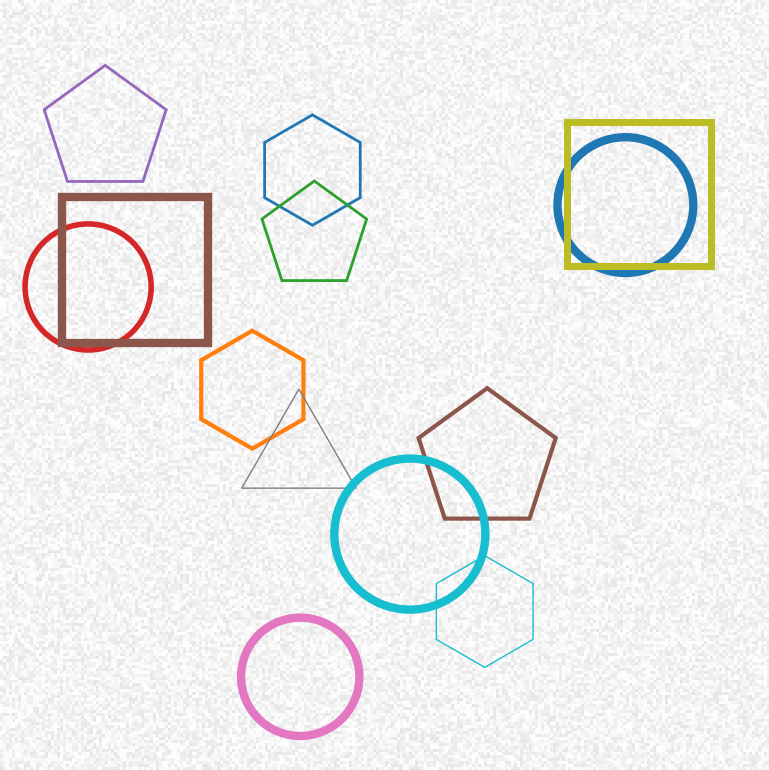[{"shape": "circle", "thickness": 3, "radius": 0.44, "center": [0.812, 0.734]}, {"shape": "hexagon", "thickness": 1, "radius": 0.36, "center": [0.406, 0.779]}, {"shape": "hexagon", "thickness": 1.5, "radius": 0.38, "center": [0.328, 0.494]}, {"shape": "pentagon", "thickness": 1, "radius": 0.36, "center": [0.408, 0.693]}, {"shape": "circle", "thickness": 2, "radius": 0.41, "center": [0.114, 0.627]}, {"shape": "pentagon", "thickness": 1, "radius": 0.42, "center": [0.137, 0.832]}, {"shape": "square", "thickness": 3, "radius": 0.47, "center": [0.175, 0.65]}, {"shape": "pentagon", "thickness": 1.5, "radius": 0.47, "center": [0.633, 0.402]}, {"shape": "circle", "thickness": 3, "radius": 0.38, "center": [0.39, 0.121]}, {"shape": "triangle", "thickness": 0.5, "radius": 0.43, "center": [0.388, 0.409]}, {"shape": "square", "thickness": 2.5, "radius": 0.47, "center": [0.83, 0.748]}, {"shape": "hexagon", "thickness": 0.5, "radius": 0.36, "center": [0.63, 0.206]}, {"shape": "circle", "thickness": 3, "radius": 0.49, "center": [0.532, 0.306]}]